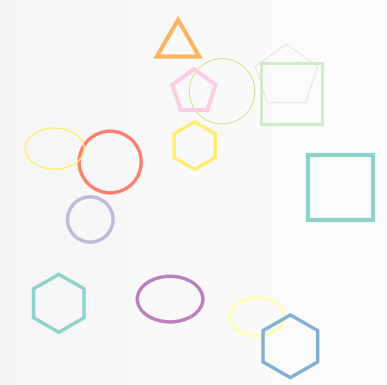[{"shape": "square", "thickness": 3, "radius": 0.42, "center": [0.879, 0.513]}, {"shape": "hexagon", "thickness": 2.5, "radius": 0.38, "center": [0.152, 0.212]}, {"shape": "oval", "thickness": 2, "radius": 0.35, "center": [0.664, 0.178]}, {"shape": "circle", "thickness": 2.5, "radius": 0.29, "center": [0.233, 0.43]}, {"shape": "circle", "thickness": 2.5, "radius": 0.4, "center": [0.284, 0.579]}, {"shape": "hexagon", "thickness": 2.5, "radius": 0.41, "center": [0.749, 0.101]}, {"shape": "triangle", "thickness": 3, "radius": 0.32, "center": [0.459, 0.885]}, {"shape": "circle", "thickness": 0.5, "radius": 0.42, "center": [0.573, 0.763]}, {"shape": "pentagon", "thickness": 3, "radius": 0.29, "center": [0.501, 0.762]}, {"shape": "pentagon", "thickness": 0.5, "radius": 0.42, "center": [0.739, 0.801]}, {"shape": "oval", "thickness": 2.5, "radius": 0.42, "center": [0.439, 0.223]}, {"shape": "square", "thickness": 2, "radius": 0.4, "center": [0.752, 0.758]}, {"shape": "oval", "thickness": 1, "radius": 0.38, "center": [0.141, 0.614]}, {"shape": "hexagon", "thickness": 2.5, "radius": 0.31, "center": [0.503, 0.622]}]